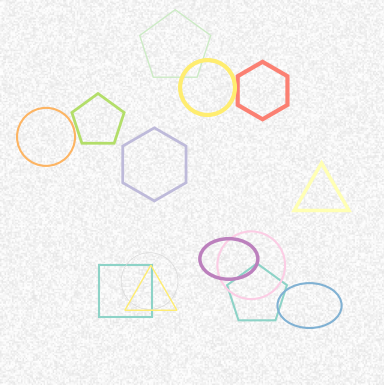[{"shape": "square", "thickness": 1.5, "radius": 0.34, "center": [0.326, 0.244]}, {"shape": "pentagon", "thickness": 1.5, "radius": 0.41, "center": [0.668, 0.234]}, {"shape": "triangle", "thickness": 2.5, "radius": 0.41, "center": [0.835, 0.494]}, {"shape": "hexagon", "thickness": 2, "radius": 0.47, "center": [0.401, 0.573]}, {"shape": "hexagon", "thickness": 3, "radius": 0.37, "center": [0.682, 0.765]}, {"shape": "oval", "thickness": 1.5, "radius": 0.42, "center": [0.804, 0.206]}, {"shape": "circle", "thickness": 1.5, "radius": 0.38, "center": [0.12, 0.644]}, {"shape": "pentagon", "thickness": 2, "radius": 0.36, "center": [0.255, 0.686]}, {"shape": "circle", "thickness": 1.5, "radius": 0.44, "center": [0.653, 0.311]}, {"shape": "circle", "thickness": 0.5, "radius": 0.37, "center": [0.389, 0.27]}, {"shape": "oval", "thickness": 2.5, "radius": 0.38, "center": [0.594, 0.327]}, {"shape": "pentagon", "thickness": 1, "radius": 0.48, "center": [0.455, 0.878]}, {"shape": "triangle", "thickness": 1, "radius": 0.39, "center": [0.392, 0.233]}, {"shape": "circle", "thickness": 3, "radius": 0.36, "center": [0.539, 0.773]}]